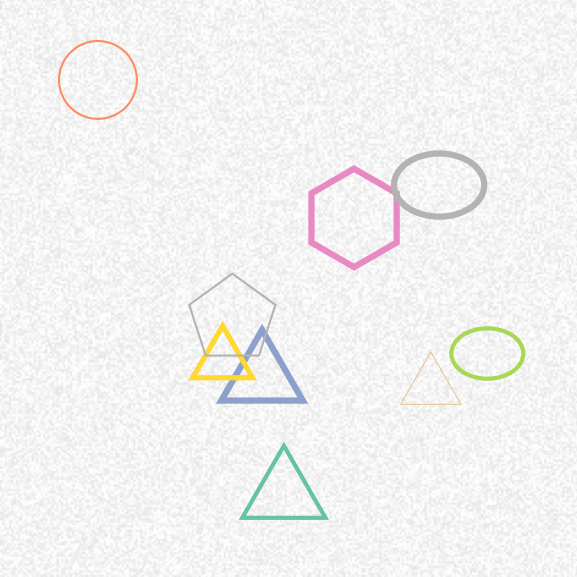[{"shape": "triangle", "thickness": 2, "radius": 0.42, "center": [0.492, 0.144]}, {"shape": "circle", "thickness": 1, "radius": 0.34, "center": [0.17, 0.861]}, {"shape": "triangle", "thickness": 3, "radius": 0.41, "center": [0.454, 0.346]}, {"shape": "hexagon", "thickness": 3, "radius": 0.43, "center": [0.613, 0.622]}, {"shape": "oval", "thickness": 2, "radius": 0.31, "center": [0.844, 0.387]}, {"shape": "triangle", "thickness": 2.5, "radius": 0.3, "center": [0.386, 0.375]}, {"shape": "triangle", "thickness": 0.5, "radius": 0.3, "center": [0.746, 0.329]}, {"shape": "oval", "thickness": 3, "radius": 0.39, "center": [0.76, 0.679]}, {"shape": "pentagon", "thickness": 1, "radius": 0.39, "center": [0.402, 0.447]}]